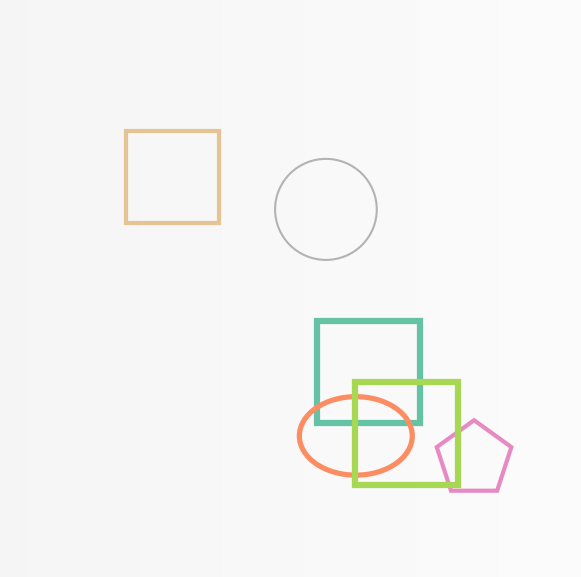[{"shape": "square", "thickness": 3, "radius": 0.44, "center": [0.635, 0.355]}, {"shape": "oval", "thickness": 2.5, "radius": 0.49, "center": [0.612, 0.244]}, {"shape": "pentagon", "thickness": 2, "radius": 0.34, "center": [0.816, 0.204]}, {"shape": "square", "thickness": 3, "radius": 0.44, "center": [0.7, 0.248]}, {"shape": "square", "thickness": 2, "radius": 0.4, "center": [0.297, 0.692]}, {"shape": "circle", "thickness": 1, "radius": 0.44, "center": [0.561, 0.637]}]